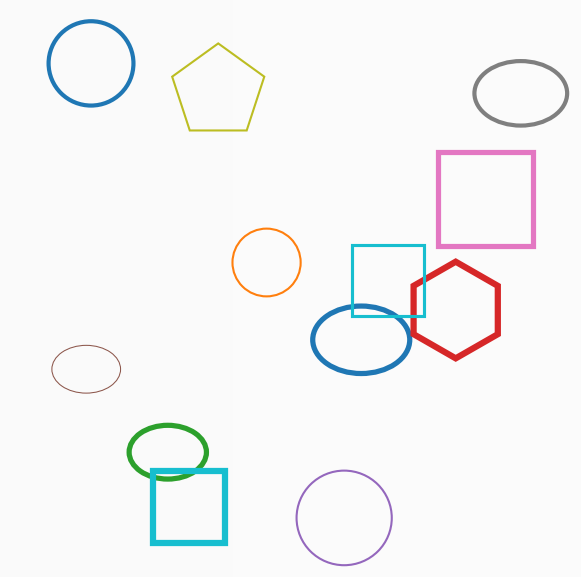[{"shape": "oval", "thickness": 2.5, "radius": 0.42, "center": [0.621, 0.411]}, {"shape": "circle", "thickness": 2, "radius": 0.37, "center": [0.157, 0.889]}, {"shape": "circle", "thickness": 1, "radius": 0.29, "center": [0.459, 0.545]}, {"shape": "oval", "thickness": 2.5, "radius": 0.33, "center": [0.289, 0.216]}, {"shape": "hexagon", "thickness": 3, "radius": 0.42, "center": [0.784, 0.462]}, {"shape": "circle", "thickness": 1, "radius": 0.41, "center": [0.592, 0.102]}, {"shape": "oval", "thickness": 0.5, "radius": 0.3, "center": [0.148, 0.36]}, {"shape": "square", "thickness": 2.5, "radius": 0.41, "center": [0.835, 0.655]}, {"shape": "oval", "thickness": 2, "radius": 0.4, "center": [0.896, 0.838]}, {"shape": "pentagon", "thickness": 1, "radius": 0.42, "center": [0.375, 0.841]}, {"shape": "square", "thickness": 3, "radius": 0.31, "center": [0.325, 0.121]}, {"shape": "square", "thickness": 1.5, "radius": 0.31, "center": [0.667, 0.513]}]